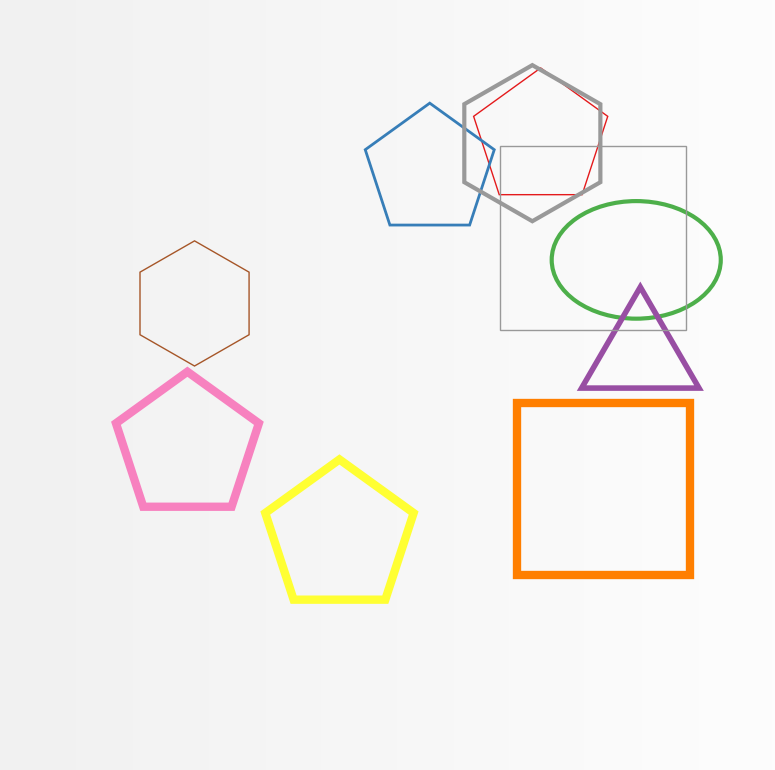[{"shape": "pentagon", "thickness": 0.5, "radius": 0.45, "center": [0.698, 0.821]}, {"shape": "pentagon", "thickness": 1, "radius": 0.44, "center": [0.555, 0.779]}, {"shape": "oval", "thickness": 1.5, "radius": 0.55, "center": [0.821, 0.662]}, {"shape": "triangle", "thickness": 2, "radius": 0.44, "center": [0.826, 0.54]}, {"shape": "square", "thickness": 3, "radius": 0.56, "center": [0.779, 0.365]}, {"shape": "pentagon", "thickness": 3, "radius": 0.5, "center": [0.438, 0.303]}, {"shape": "hexagon", "thickness": 0.5, "radius": 0.41, "center": [0.251, 0.606]}, {"shape": "pentagon", "thickness": 3, "radius": 0.48, "center": [0.242, 0.42]}, {"shape": "square", "thickness": 0.5, "radius": 0.6, "center": [0.765, 0.691]}, {"shape": "hexagon", "thickness": 1.5, "radius": 0.51, "center": [0.687, 0.814]}]